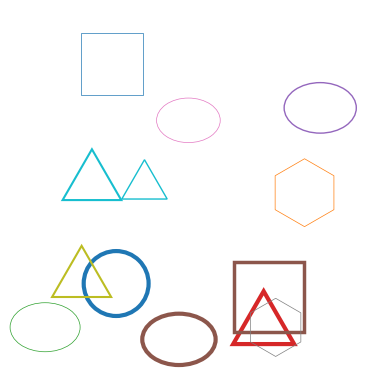[{"shape": "circle", "thickness": 3, "radius": 0.42, "center": [0.302, 0.264]}, {"shape": "square", "thickness": 0.5, "radius": 0.4, "center": [0.291, 0.833]}, {"shape": "hexagon", "thickness": 0.5, "radius": 0.44, "center": [0.791, 0.499]}, {"shape": "oval", "thickness": 0.5, "radius": 0.45, "center": [0.117, 0.15]}, {"shape": "triangle", "thickness": 3, "radius": 0.46, "center": [0.685, 0.152]}, {"shape": "oval", "thickness": 1, "radius": 0.47, "center": [0.832, 0.72]}, {"shape": "oval", "thickness": 3, "radius": 0.48, "center": [0.465, 0.119]}, {"shape": "square", "thickness": 2.5, "radius": 0.46, "center": [0.699, 0.228]}, {"shape": "oval", "thickness": 0.5, "radius": 0.41, "center": [0.489, 0.687]}, {"shape": "hexagon", "thickness": 0.5, "radius": 0.38, "center": [0.716, 0.15]}, {"shape": "triangle", "thickness": 1.5, "radius": 0.44, "center": [0.212, 0.273]}, {"shape": "triangle", "thickness": 1.5, "radius": 0.44, "center": [0.239, 0.524]}, {"shape": "triangle", "thickness": 1, "radius": 0.34, "center": [0.375, 0.517]}]